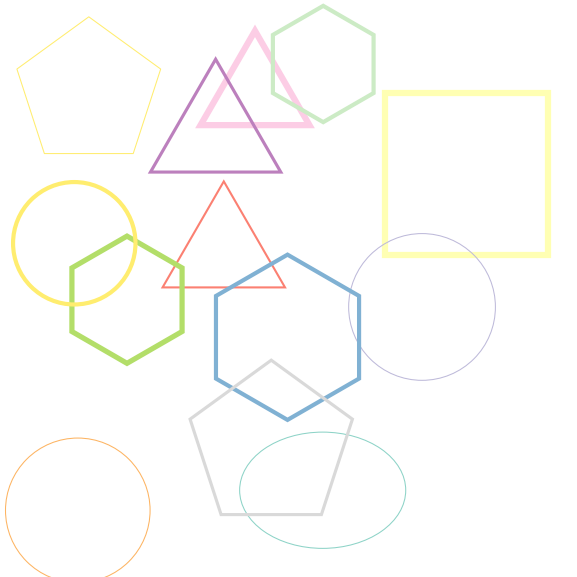[{"shape": "oval", "thickness": 0.5, "radius": 0.72, "center": [0.559, 0.15]}, {"shape": "square", "thickness": 3, "radius": 0.7, "center": [0.808, 0.698]}, {"shape": "circle", "thickness": 0.5, "radius": 0.64, "center": [0.731, 0.468]}, {"shape": "triangle", "thickness": 1, "radius": 0.61, "center": [0.388, 0.563]}, {"shape": "hexagon", "thickness": 2, "radius": 0.72, "center": [0.498, 0.415]}, {"shape": "circle", "thickness": 0.5, "radius": 0.63, "center": [0.135, 0.115]}, {"shape": "hexagon", "thickness": 2.5, "radius": 0.55, "center": [0.22, 0.48]}, {"shape": "triangle", "thickness": 3, "radius": 0.54, "center": [0.442, 0.837]}, {"shape": "pentagon", "thickness": 1.5, "radius": 0.74, "center": [0.47, 0.228]}, {"shape": "triangle", "thickness": 1.5, "radius": 0.65, "center": [0.373, 0.766]}, {"shape": "hexagon", "thickness": 2, "radius": 0.5, "center": [0.56, 0.888]}, {"shape": "circle", "thickness": 2, "radius": 0.53, "center": [0.129, 0.578]}, {"shape": "pentagon", "thickness": 0.5, "radius": 0.65, "center": [0.154, 0.839]}]